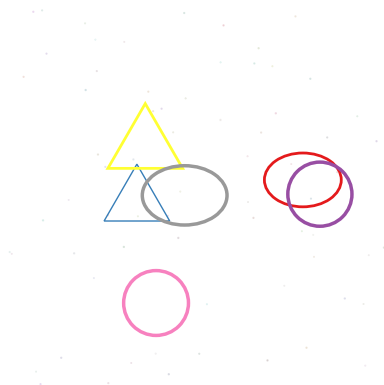[{"shape": "oval", "thickness": 2, "radius": 0.5, "center": [0.787, 0.533]}, {"shape": "triangle", "thickness": 1, "radius": 0.49, "center": [0.356, 0.475]}, {"shape": "circle", "thickness": 2.5, "radius": 0.42, "center": [0.831, 0.496]}, {"shape": "triangle", "thickness": 2, "radius": 0.56, "center": [0.377, 0.619]}, {"shape": "circle", "thickness": 2.5, "radius": 0.42, "center": [0.405, 0.213]}, {"shape": "oval", "thickness": 2.5, "radius": 0.55, "center": [0.48, 0.493]}]